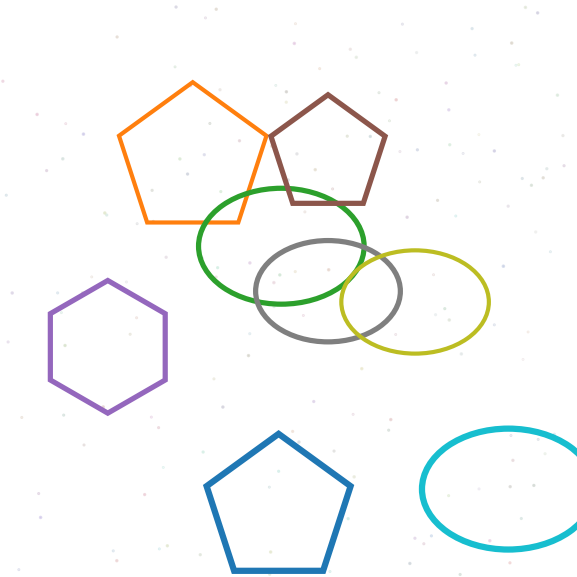[{"shape": "pentagon", "thickness": 3, "radius": 0.66, "center": [0.482, 0.117]}, {"shape": "pentagon", "thickness": 2, "radius": 0.67, "center": [0.334, 0.723]}, {"shape": "oval", "thickness": 2.5, "radius": 0.72, "center": [0.487, 0.573]}, {"shape": "hexagon", "thickness": 2.5, "radius": 0.57, "center": [0.187, 0.399]}, {"shape": "pentagon", "thickness": 2.5, "radius": 0.52, "center": [0.568, 0.731]}, {"shape": "oval", "thickness": 2.5, "radius": 0.63, "center": [0.568, 0.495]}, {"shape": "oval", "thickness": 2, "radius": 0.64, "center": [0.719, 0.476]}, {"shape": "oval", "thickness": 3, "radius": 0.75, "center": [0.88, 0.152]}]